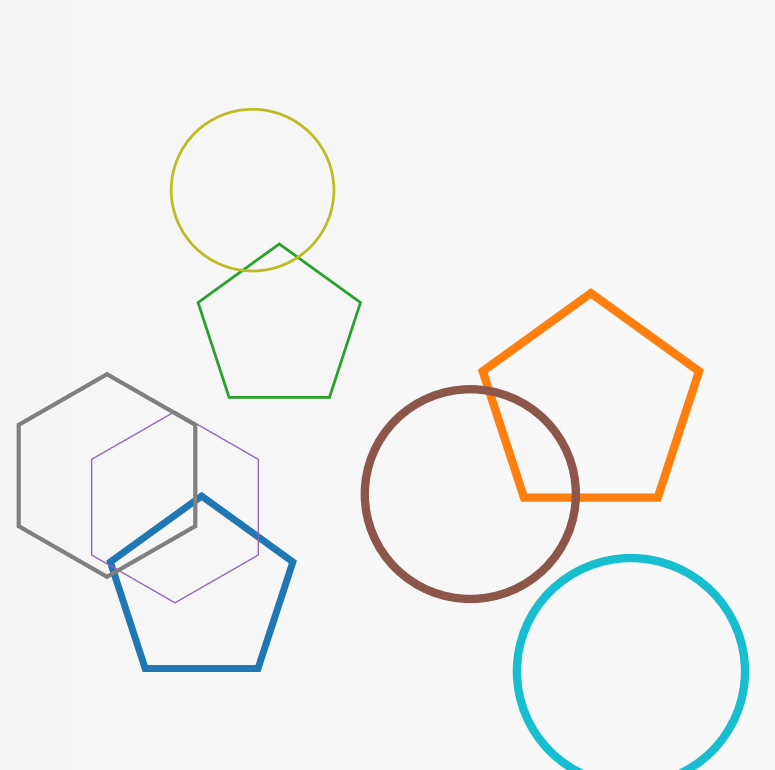[{"shape": "pentagon", "thickness": 2.5, "radius": 0.62, "center": [0.26, 0.232]}, {"shape": "pentagon", "thickness": 3, "radius": 0.73, "center": [0.762, 0.472]}, {"shape": "pentagon", "thickness": 1, "radius": 0.55, "center": [0.36, 0.573]}, {"shape": "hexagon", "thickness": 0.5, "radius": 0.62, "center": [0.226, 0.341]}, {"shape": "circle", "thickness": 3, "radius": 0.68, "center": [0.607, 0.358]}, {"shape": "hexagon", "thickness": 1.5, "radius": 0.66, "center": [0.138, 0.382]}, {"shape": "circle", "thickness": 1, "radius": 0.53, "center": [0.326, 0.753]}, {"shape": "circle", "thickness": 3, "radius": 0.74, "center": [0.814, 0.128]}]